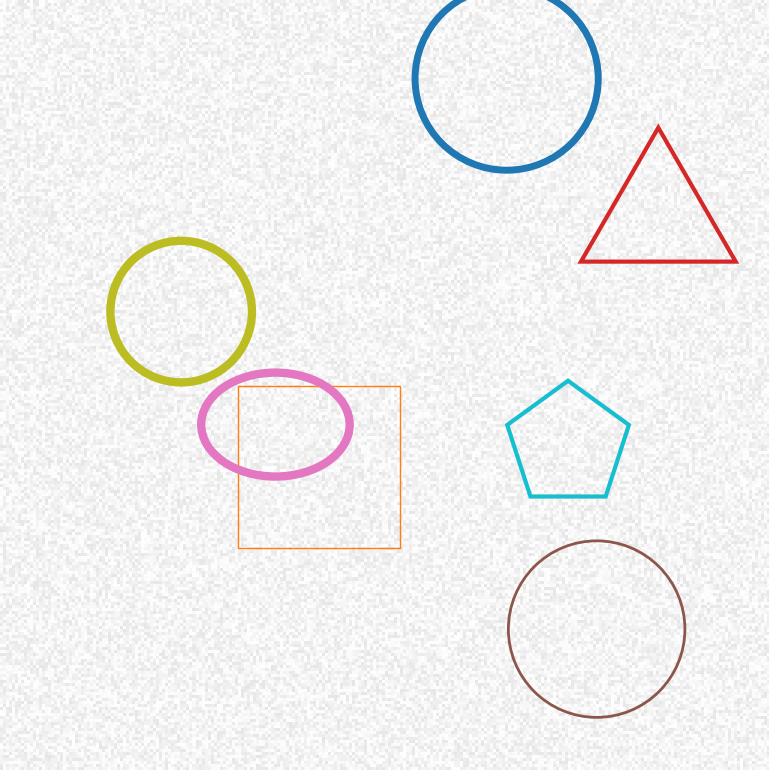[{"shape": "circle", "thickness": 2.5, "radius": 0.59, "center": [0.658, 0.898]}, {"shape": "square", "thickness": 0.5, "radius": 0.53, "center": [0.414, 0.394]}, {"shape": "triangle", "thickness": 1.5, "radius": 0.58, "center": [0.855, 0.718]}, {"shape": "circle", "thickness": 1, "radius": 0.57, "center": [0.775, 0.183]}, {"shape": "oval", "thickness": 3, "radius": 0.48, "center": [0.358, 0.449]}, {"shape": "circle", "thickness": 3, "radius": 0.46, "center": [0.235, 0.595]}, {"shape": "pentagon", "thickness": 1.5, "radius": 0.42, "center": [0.738, 0.422]}]